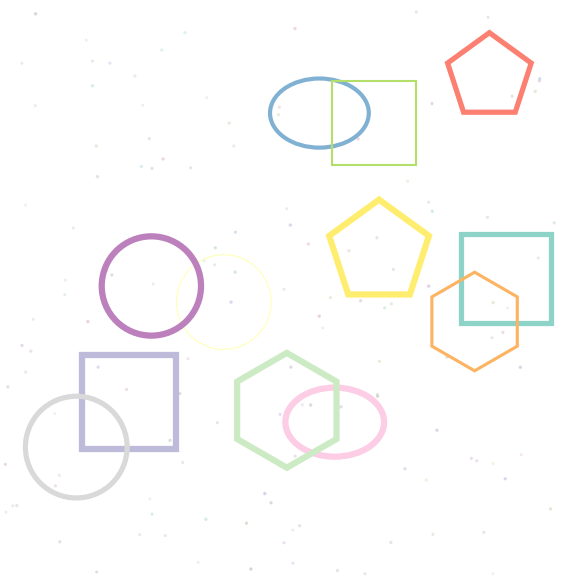[{"shape": "square", "thickness": 2.5, "radius": 0.39, "center": [0.876, 0.517]}, {"shape": "circle", "thickness": 0.5, "radius": 0.41, "center": [0.388, 0.476]}, {"shape": "square", "thickness": 3, "radius": 0.41, "center": [0.224, 0.303]}, {"shape": "pentagon", "thickness": 2.5, "radius": 0.38, "center": [0.847, 0.866]}, {"shape": "oval", "thickness": 2, "radius": 0.43, "center": [0.553, 0.803]}, {"shape": "hexagon", "thickness": 1.5, "radius": 0.43, "center": [0.822, 0.442]}, {"shape": "square", "thickness": 1, "radius": 0.36, "center": [0.648, 0.786]}, {"shape": "oval", "thickness": 3, "radius": 0.43, "center": [0.58, 0.268]}, {"shape": "circle", "thickness": 2.5, "radius": 0.44, "center": [0.132, 0.225]}, {"shape": "circle", "thickness": 3, "radius": 0.43, "center": [0.262, 0.504]}, {"shape": "hexagon", "thickness": 3, "radius": 0.5, "center": [0.497, 0.289]}, {"shape": "pentagon", "thickness": 3, "radius": 0.45, "center": [0.656, 0.563]}]